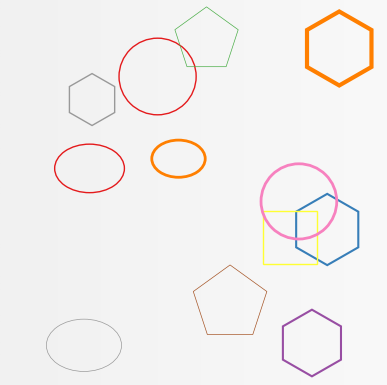[{"shape": "circle", "thickness": 1, "radius": 0.5, "center": [0.407, 0.801]}, {"shape": "oval", "thickness": 1, "radius": 0.45, "center": [0.231, 0.563]}, {"shape": "hexagon", "thickness": 1.5, "radius": 0.46, "center": [0.844, 0.404]}, {"shape": "pentagon", "thickness": 0.5, "radius": 0.43, "center": [0.533, 0.896]}, {"shape": "hexagon", "thickness": 1.5, "radius": 0.43, "center": [0.805, 0.109]}, {"shape": "oval", "thickness": 2, "radius": 0.34, "center": [0.461, 0.588]}, {"shape": "hexagon", "thickness": 3, "radius": 0.48, "center": [0.875, 0.874]}, {"shape": "square", "thickness": 1, "radius": 0.35, "center": [0.749, 0.383]}, {"shape": "pentagon", "thickness": 0.5, "radius": 0.5, "center": [0.594, 0.212]}, {"shape": "circle", "thickness": 2, "radius": 0.49, "center": [0.771, 0.477]}, {"shape": "hexagon", "thickness": 1, "radius": 0.34, "center": [0.238, 0.741]}, {"shape": "oval", "thickness": 0.5, "radius": 0.49, "center": [0.217, 0.103]}]